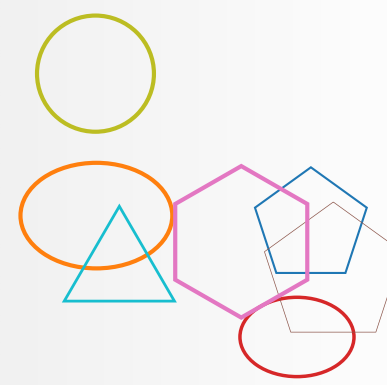[{"shape": "pentagon", "thickness": 1.5, "radius": 0.76, "center": [0.802, 0.414]}, {"shape": "oval", "thickness": 3, "radius": 0.98, "center": [0.249, 0.44]}, {"shape": "oval", "thickness": 2.5, "radius": 0.74, "center": [0.766, 0.125]}, {"shape": "pentagon", "thickness": 0.5, "radius": 0.93, "center": [0.86, 0.288]}, {"shape": "hexagon", "thickness": 3, "radius": 0.98, "center": [0.623, 0.372]}, {"shape": "circle", "thickness": 3, "radius": 0.75, "center": [0.246, 0.809]}, {"shape": "triangle", "thickness": 2, "radius": 0.82, "center": [0.308, 0.3]}]